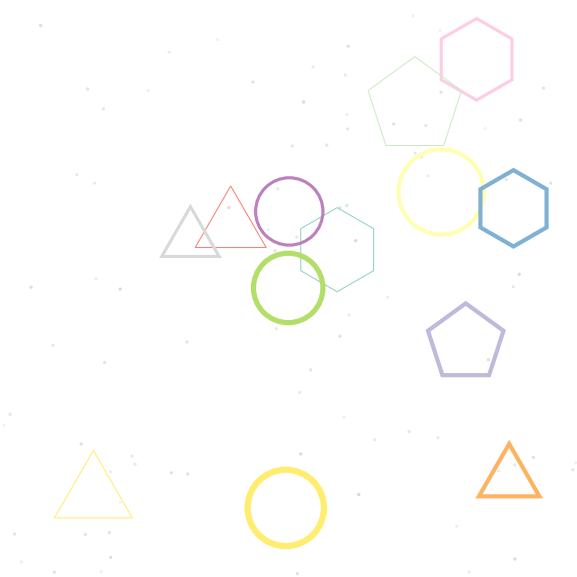[{"shape": "hexagon", "thickness": 0.5, "radius": 0.36, "center": [0.584, 0.567]}, {"shape": "circle", "thickness": 2, "radius": 0.37, "center": [0.764, 0.667]}, {"shape": "pentagon", "thickness": 2, "radius": 0.34, "center": [0.806, 0.405]}, {"shape": "triangle", "thickness": 0.5, "radius": 0.36, "center": [0.399, 0.606]}, {"shape": "hexagon", "thickness": 2, "radius": 0.33, "center": [0.889, 0.638]}, {"shape": "triangle", "thickness": 2, "radius": 0.3, "center": [0.882, 0.17]}, {"shape": "circle", "thickness": 2.5, "radius": 0.3, "center": [0.499, 0.501]}, {"shape": "hexagon", "thickness": 1.5, "radius": 0.35, "center": [0.825, 0.896]}, {"shape": "triangle", "thickness": 1.5, "radius": 0.29, "center": [0.33, 0.584]}, {"shape": "circle", "thickness": 1.5, "radius": 0.29, "center": [0.501, 0.633]}, {"shape": "pentagon", "thickness": 0.5, "radius": 0.43, "center": [0.718, 0.816]}, {"shape": "circle", "thickness": 3, "radius": 0.33, "center": [0.495, 0.12]}, {"shape": "triangle", "thickness": 0.5, "radius": 0.39, "center": [0.162, 0.141]}]